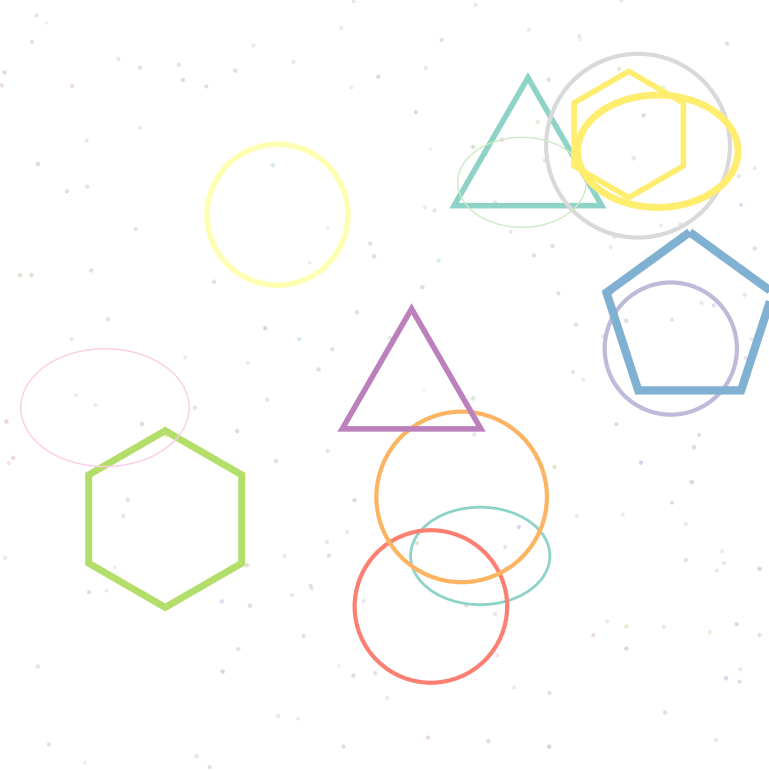[{"shape": "oval", "thickness": 1, "radius": 0.45, "center": [0.624, 0.278]}, {"shape": "triangle", "thickness": 2, "radius": 0.55, "center": [0.686, 0.788]}, {"shape": "circle", "thickness": 2, "radius": 0.46, "center": [0.36, 0.721]}, {"shape": "circle", "thickness": 1.5, "radius": 0.43, "center": [0.871, 0.547]}, {"shape": "circle", "thickness": 1.5, "radius": 0.5, "center": [0.56, 0.212]}, {"shape": "pentagon", "thickness": 3, "radius": 0.57, "center": [0.896, 0.585]}, {"shape": "circle", "thickness": 1.5, "radius": 0.55, "center": [0.6, 0.355]}, {"shape": "hexagon", "thickness": 2.5, "radius": 0.57, "center": [0.215, 0.326]}, {"shape": "oval", "thickness": 0.5, "radius": 0.55, "center": [0.136, 0.471]}, {"shape": "circle", "thickness": 1.5, "radius": 0.6, "center": [0.829, 0.811]}, {"shape": "triangle", "thickness": 2, "radius": 0.52, "center": [0.534, 0.495]}, {"shape": "oval", "thickness": 0.5, "radius": 0.42, "center": [0.678, 0.763]}, {"shape": "oval", "thickness": 2.5, "radius": 0.52, "center": [0.854, 0.804]}, {"shape": "hexagon", "thickness": 2, "radius": 0.41, "center": [0.817, 0.825]}]